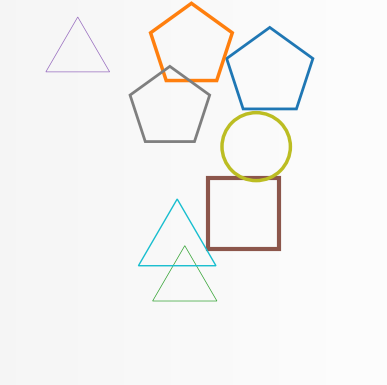[{"shape": "pentagon", "thickness": 2, "radius": 0.59, "center": [0.696, 0.812]}, {"shape": "pentagon", "thickness": 2.5, "radius": 0.55, "center": [0.494, 0.88]}, {"shape": "triangle", "thickness": 0.5, "radius": 0.48, "center": [0.477, 0.266]}, {"shape": "triangle", "thickness": 0.5, "radius": 0.48, "center": [0.201, 0.861]}, {"shape": "square", "thickness": 3, "radius": 0.46, "center": [0.628, 0.446]}, {"shape": "pentagon", "thickness": 2, "radius": 0.54, "center": [0.438, 0.72]}, {"shape": "circle", "thickness": 2.5, "radius": 0.44, "center": [0.661, 0.619]}, {"shape": "triangle", "thickness": 1, "radius": 0.58, "center": [0.457, 0.368]}]